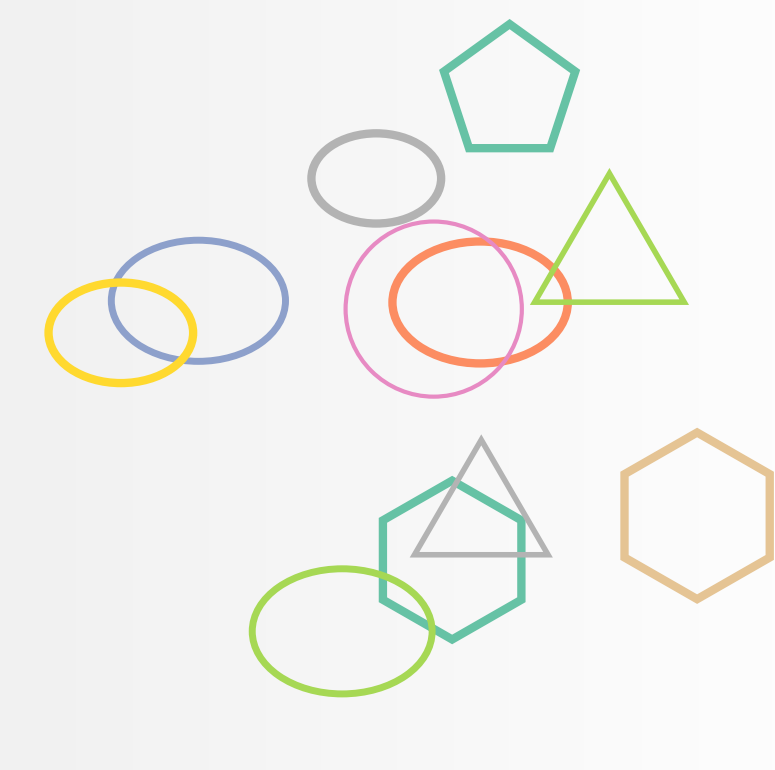[{"shape": "pentagon", "thickness": 3, "radius": 0.45, "center": [0.658, 0.88]}, {"shape": "hexagon", "thickness": 3, "radius": 0.52, "center": [0.583, 0.273]}, {"shape": "oval", "thickness": 3, "radius": 0.57, "center": [0.62, 0.607]}, {"shape": "oval", "thickness": 2.5, "radius": 0.56, "center": [0.256, 0.609]}, {"shape": "circle", "thickness": 1.5, "radius": 0.57, "center": [0.56, 0.599]}, {"shape": "oval", "thickness": 2.5, "radius": 0.58, "center": [0.442, 0.18]}, {"shape": "triangle", "thickness": 2, "radius": 0.56, "center": [0.786, 0.663]}, {"shape": "oval", "thickness": 3, "radius": 0.47, "center": [0.156, 0.568]}, {"shape": "hexagon", "thickness": 3, "radius": 0.54, "center": [0.9, 0.33]}, {"shape": "triangle", "thickness": 2, "radius": 0.5, "center": [0.621, 0.329]}, {"shape": "oval", "thickness": 3, "radius": 0.42, "center": [0.486, 0.768]}]